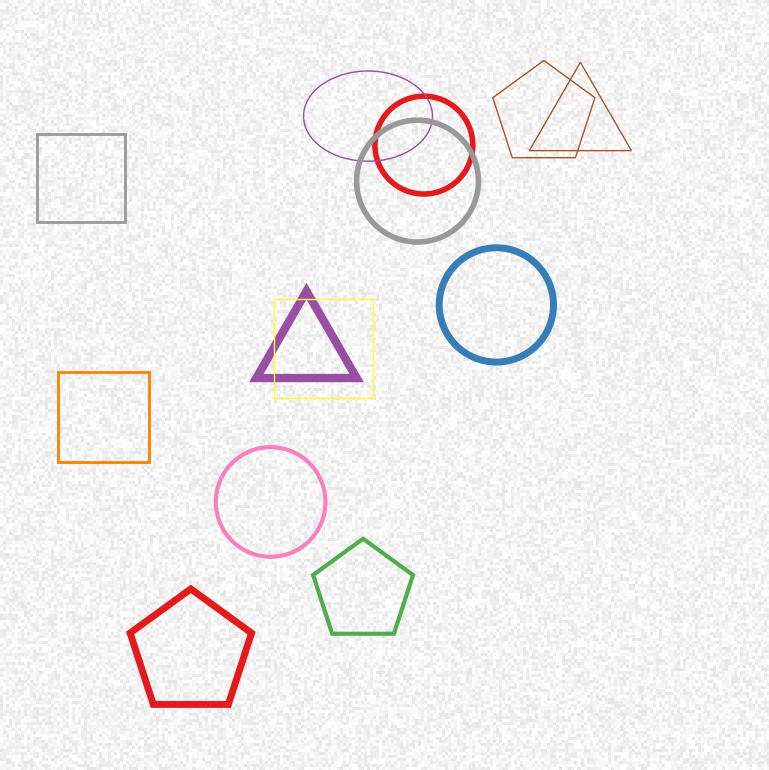[{"shape": "circle", "thickness": 2, "radius": 0.32, "center": [0.55, 0.812]}, {"shape": "pentagon", "thickness": 2.5, "radius": 0.41, "center": [0.248, 0.152]}, {"shape": "circle", "thickness": 2.5, "radius": 0.37, "center": [0.645, 0.604]}, {"shape": "pentagon", "thickness": 1.5, "radius": 0.34, "center": [0.472, 0.232]}, {"shape": "triangle", "thickness": 3, "radius": 0.38, "center": [0.398, 0.547]}, {"shape": "oval", "thickness": 0.5, "radius": 0.42, "center": [0.478, 0.849]}, {"shape": "square", "thickness": 1, "radius": 0.29, "center": [0.135, 0.459]}, {"shape": "square", "thickness": 0.5, "radius": 0.32, "center": [0.42, 0.547]}, {"shape": "pentagon", "thickness": 0.5, "radius": 0.35, "center": [0.706, 0.852]}, {"shape": "triangle", "thickness": 0.5, "radius": 0.38, "center": [0.754, 0.843]}, {"shape": "circle", "thickness": 1.5, "radius": 0.36, "center": [0.351, 0.348]}, {"shape": "square", "thickness": 1, "radius": 0.29, "center": [0.105, 0.768]}, {"shape": "circle", "thickness": 2, "radius": 0.4, "center": [0.542, 0.765]}]